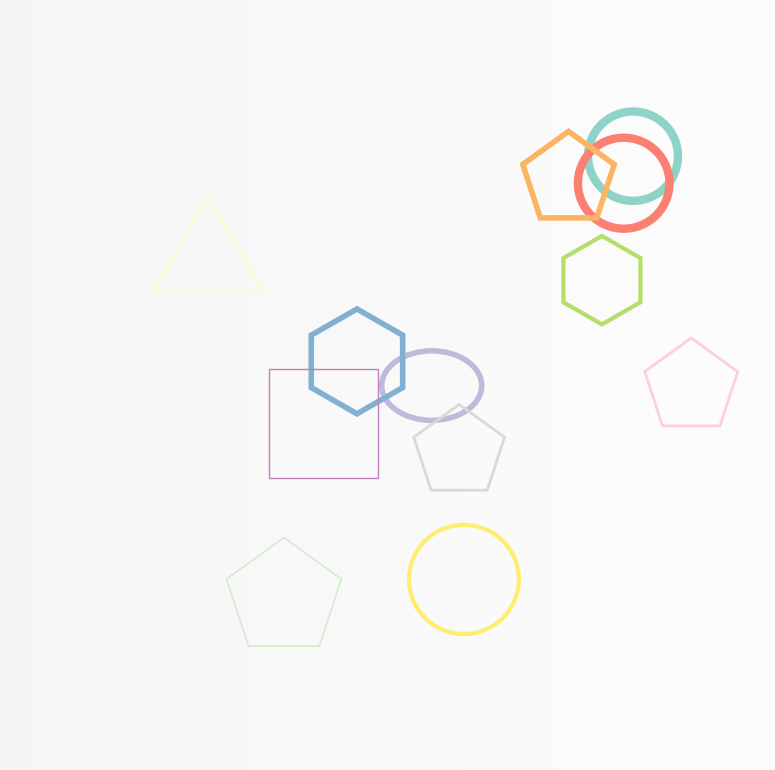[{"shape": "circle", "thickness": 3, "radius": 0.29, "center": [0.817, 0.797]}, {"shape": "triangle", "thickness": 0.5, "radius": 0.41, "center": [0.268, 0.663]}, {"shape": "oval", "thickness": 2, "radius": 0.32, "center": [0.557, 0.499]}, {"shape": "circle", "thickness": 3, "radius": 0.3, "center": [0.805, 0.762]}, {"shape": "hexagon", "thickness": 2, "radius": 0.34, "center": [0.461, 0.531]}, {"shape": "pentagon", "thickness": 2, "radius": 0.31, "center": [0.734, 0.767]}, {"shape": "hexagon", "thickness": 1.5, "radius": 0.29, "center": [0.777, 0.636]}, {"shape": "pentagon", "thickness": 1, "radius": 0.32, "center": [0.892, 0.498]}, {"shape": "pentagon", "thickness": 1, "radius": 0.31, "center": [0.592, 0.413]}, {"shape": "square", "thickness": 0.5, "radius": 0.35, "center": [0.417, 0.45]}, {"shape": "pentagon", "thickness": 0.5, "radius": 0.39, "center": [0.366, 0.224]}, {"shape": "circle", "thickness": 1.5, "radius": 0.35, "center": [0.599, 0.248]}]